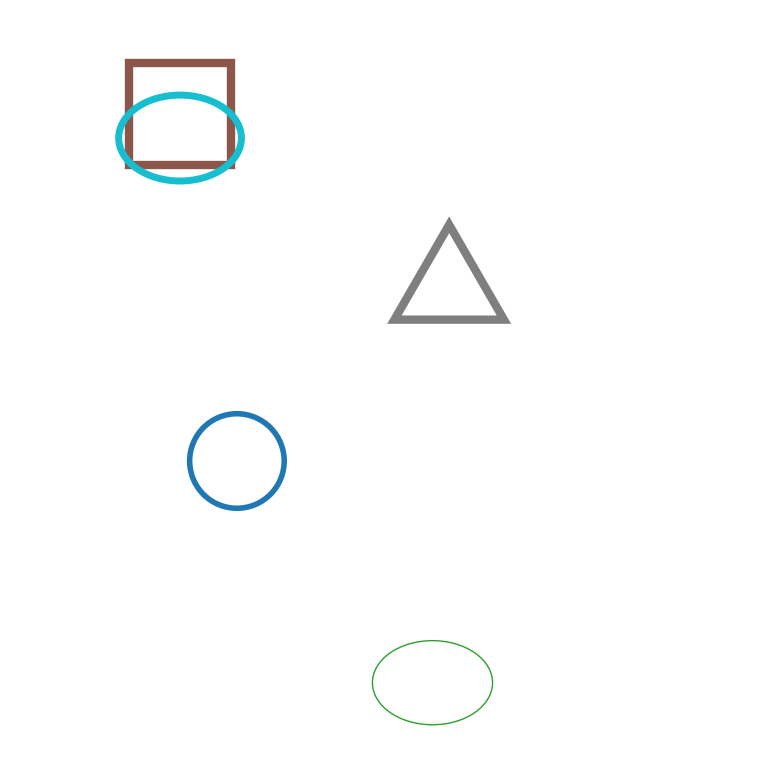[{"shape": "circle", "thickness": 2, "radius": 0.31, "center": [0.308, 0.401]}, {"shape": "oval", "thickness": 0.5, "radius": 0.39, "center": [0.562, 0.113]}, {"shape": "square", "thickness": 3, "radius": 0.33, "center": [0.234, 0.852]}, {"shape": "triangle", "thickness": 3, "radius": 0.41, "center": [0.583, 0.626]}, {"shape": "oval", "thickness": 2.5, "radius": 0.4, "center": [0.234, 0.821]}]